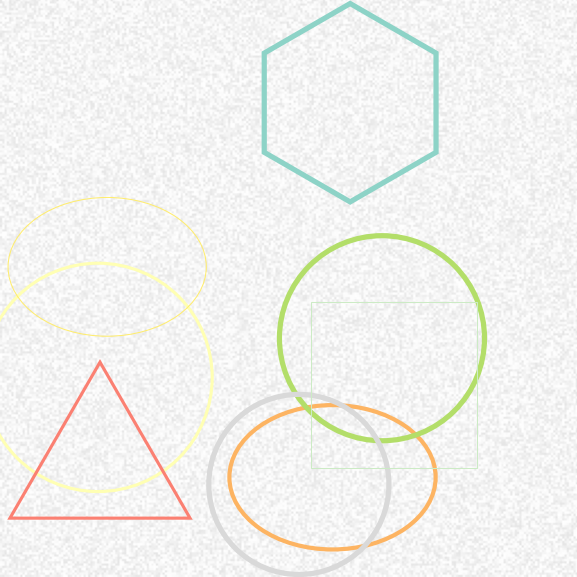[{"shape": "hexagon", "thickness": 2.5, "radius": 0.86, "center": [0.606, 0.821]}, {"shape": "circle", "thickness": 1.5, "radius": 0.99, "center": [0.17, 0.346]}, {"shape": "triangle", "thickness": 1.5, "radius": 0.9, "center": [0.173, 0.192]}, {"shape": "oval", "thickness": 2, "radius": 0.89, "center": [0.576, 0.173]}, {"shape": "circle", "thickness": 2.5, "radius": 0.89, "center": [0.661, 0.413]}, {"shape": "circle", "thickness": 2.5, "radius": 0.78, "center": [0.518, 0.16]}, {"shape": "square", "thickness": 0.5, "radius": 0.72, "center": [0.682, 0.333]}, {"shape": "oval", "thickness": 0.5, "radius": 0.86, "center": [0.186, 0.537]}]